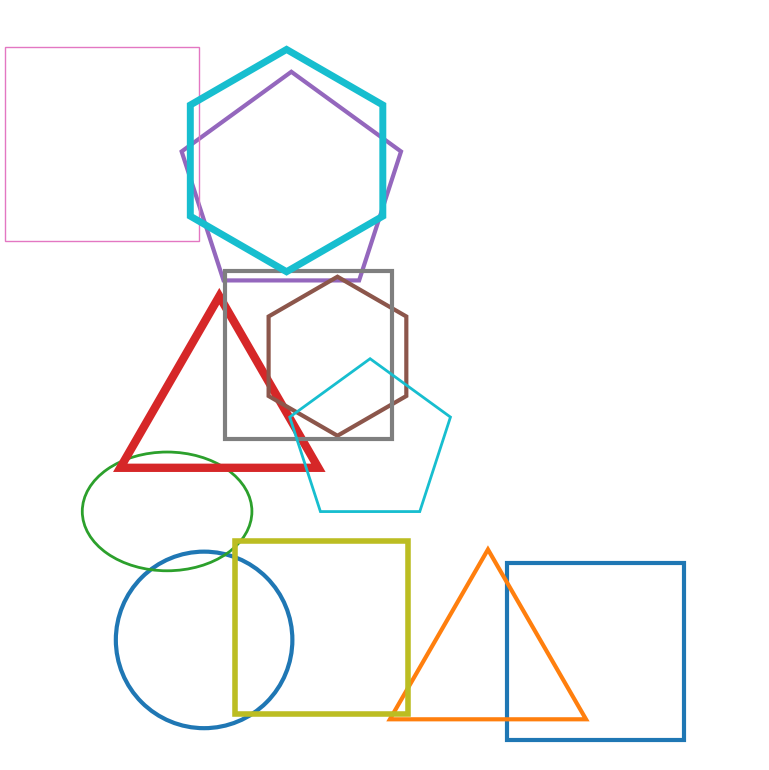[{"shape": "circle", "thickness": 1.5, "radius": 0.57, "center": [0.265, 0.169]}, {"shape": "square", "thickness": 1.5, "radius": 0.57, "center": [0.773, 0.153]}, {"shape": "triangle", "thickness": 1.5, "radius": 0.74, "center": [0.634, 0.139]}, {"shape": "oval", "thickness": 1, "radius": 0.55, "center": [0.217, 0.336]}, {"shape": "triangle", "thickness": 3, "radius": 0.74, "center": [0.285, 0.467]}, {"shape": "pentagon", "thickness": 1.5, "radius": 0.75, "center": [0.378, 0.757]}, {"shape": "hexagon", "thickness": 1.5, "radius": 0.52, "center": [0.438, 0.537]}, {"shape": "square", "thickness": 0.5, "radius": 0.63, "center": [0.132, 0.813]}, {"shape": "square", "thickness": 1.5, "radius": 0.54, "center": [0.401, 0.539]}, {"shape": "square", "thickness": 2, "radius": 0.56, "center": [0.418, 0.185]}, {"shape": "hexagon", "thickness": 2.5, "radius": 0.72, "center": [0.372, 0.791]}, {"shape": "pentagon", "thickness": 1, "radius": 0.55, "center": [0.481, 0.424]}]